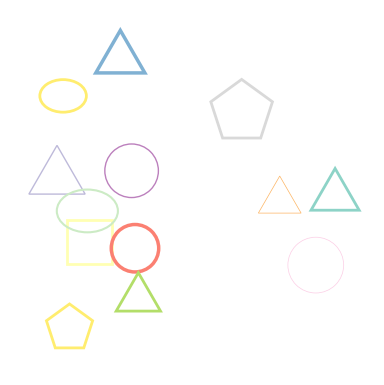[{"shape": "triangle", "thickness": 2, "radius": 0.36, "center": [0.87, 0.49]}, {"shape": "square", "thickness": 2, "radius": 0.29, "center": [0.232, 0.372]}, {"shape": "triangle", "thickness": 1, "radius": 0.42, "center": [0.148, 0.538]}, {"shape": "circle", "thickness": 2.5, "radius": 0.31, "center": [0.351, 0.355]}, {"shape": "triangle", "thickness": 2.5, "radius": 0.37, "center": [0.313, 0.847]}, {"shape": "triangle", "thickness": 0.5, "radius": 0.32, "center": [0.727, 0.479]}, {"shape": "triangle", "thickness": 2, "radius": 0.33, "center": [0.359, 0.225]}, {"shape": "circle", "thickness": 0.5, "radius": 0.36, "center": [0.82, 0.311]}, {"shape": "pentagon", "thickness": 2, "radius": 0.42, "center": [0.628, 0.71]}, {"shape": "circle", "thickness": 1, "radius": 0.35, "center": [0.342, 0.556]}, {"shape": "oval", "thickness": 1.5, "radius": 0.4, "center": [0.227, 0.452]}, {"shape": "pentagon", "thickness": 2, "radius": 0.32, "center": [0.181, 0.147]}, {"shape": "oval", "thickness": 2, "radius": 0.3, "center": [0.164, 0.751]}]